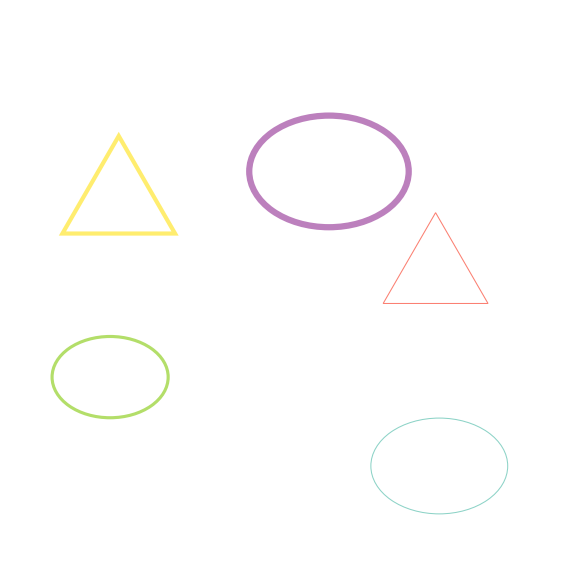[{"shape": "oval", "thickness": 0.5, "radius": 0.59, "center": [0.761, 0.192]}, {"shape": "triangle", "thickness": 0.5, "radius": 0.52, "center": [0.754, 0.526]}, {"shape": "oval", "thickness": 1.5, "radius": 0.5, "center": [0.191, 0.346]}, {"shape": "oval", "thickness": 3, "radius": 0.69, "center": [0.57, 0.702]}, {"shape": "triangle", "thickness": 2, "radius": 0.56, "center": [0.206, 0.651]}]